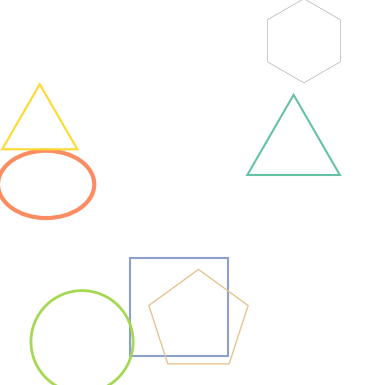[{"shape": "triangle", "thickness": 1.5, "radius": 0.69, "center": [0.763, 0.615]}, {"shape": "oval", "thickness": 3, "radius": 0.62, "center": [0.12, 0.521]}, {"shape": "square", "thickness": 1.5, "radius": 0.63, "center": [0.465, 0.203]}, {"shape": "circle", "thickness": 2, "radius": 0.66, "center": [0.213, 0.113]}, {"shape": "triangle", "thickness": 1.5, "radius": 0.56, "center": [0.103, 0.669]}, {"shape": "pentagon", "thickness": 1, "radius": 0.68, "center": [0.516, 0.165]}, {"shape": "hexagon", "thickness": 0.5, "radius": 0.55, "center": [0.789, 0.894]}]